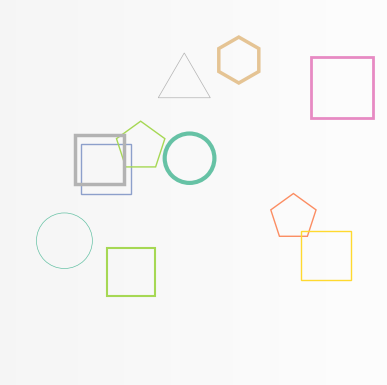[{"shape": "circle", "thickness": 0.5, "radius": 0.36, "center": [0.166, 0.375]}, {"shape": "circle", "thickness": 3, "radius": 0.32, "center": [0.489, 0.589]}, {"shape": "pentagon", "thickness": 1, "radius": 0.31, "center": [0.757, 0.436]}, {"shape": "square", "thickness": 1, "radius": 0.32, "center": [0.274, 0.561]}, {"shape": "square", "thickness": 2, "radius": 0.4, "center": [0.882, 0.772]}, {"shape": "pentagon", "thickness": 1, "radius": 0.33, "center": [0.363, 0.62]}, {"shape": "square", "thickness": 1.5, "radius": 0.31, "center": [0.339, 0.294]}, {"shape": "square", "thickness": 1, "radius": 0.32, "center": [0.841, 0.336]}, {"shape": "hexagon", "thickness": 2.5, "radius": 0.3, "center": [0.616, 0.844]}, {"shape": "square", "thickness": 2.5, "radius": 0.31, "center": [0.256, 0.586]}, {"shape": "triangle", "thickness": 0.5, "radius": 0.39, "center": [0.476, 0.785]}]